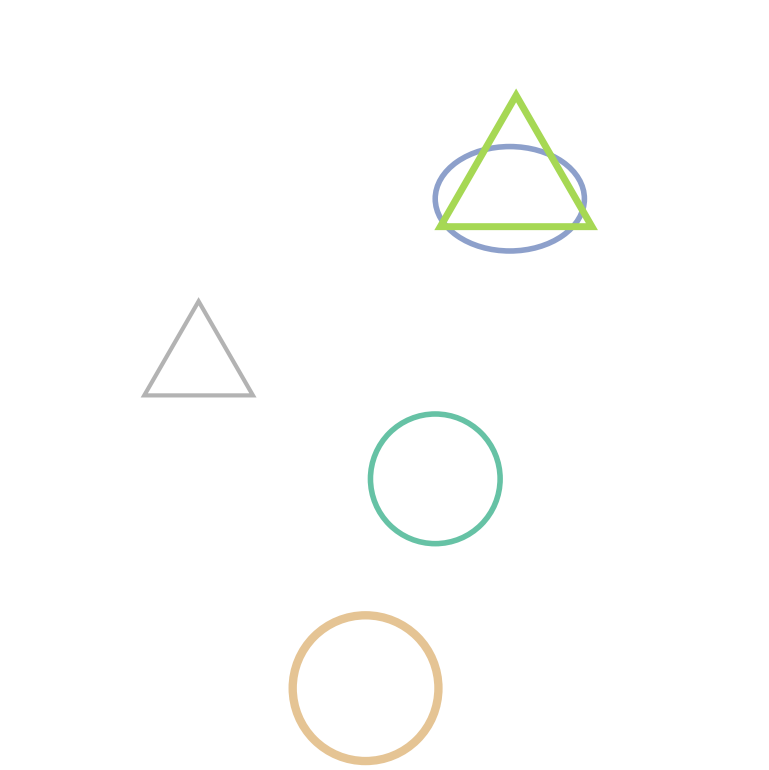[{"shape": "circle", "thickness": 2, "radius": 0.42, "center": [0.565, 0.378]}, {"shape": "oval", "thickness": 2, "radius": 0.48, "center": [0.662, 0.742]}, {"shape": "triangle", "thickness": 2.5, "radius": 0.57, "center": [0.67, 0.762]}, {"shape": "circle", "thickness": 3, "radius": 0.47, "center": [0.475, 0.106]}, {"shape": "triangle", "thickness": 1.5, "radius": 0.41, "center": [0.258, 0.527]}]